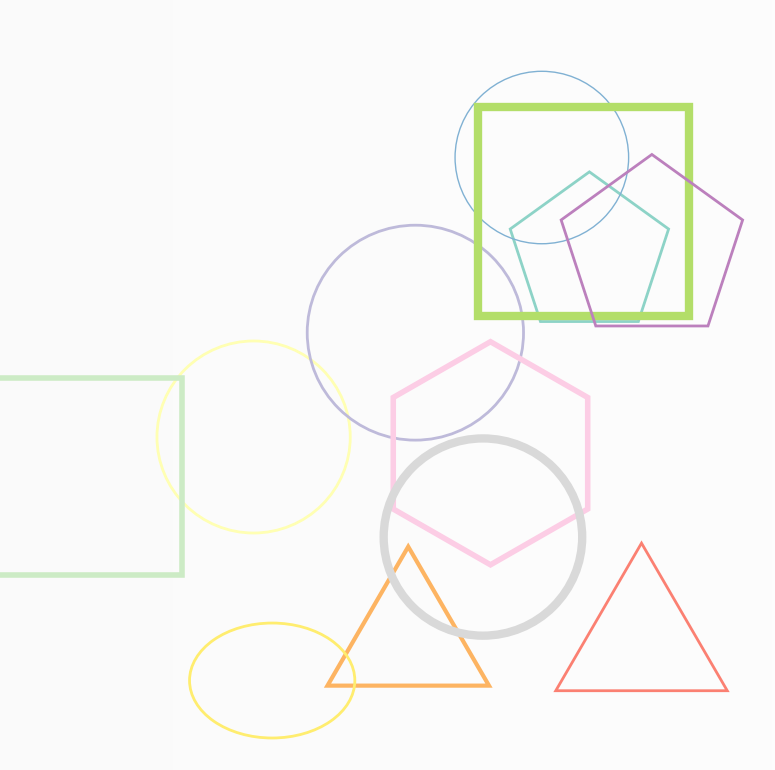[{"shape": "pentagon", "thickness": 1, "radius": 0.54, "center": [0.761, 0.669]}, {"shape": "circle", "thickness": 1, "radius": 0.62, "center": [0.327, 0.432]}, {"shape": "circle", "thickness": 1, "radius": 0.7, "center": [0.536, 0.568]}, {"shape": "triangle", "thickness": 1, "radius": 0.64, "center": [0.828, 0.167]}, {"shape": "circle", "thickness": 0.5, "radius": 0.56, "center": [0.699, 0.795]}, {"shape": "triangle", "thickness": 1.5, "radius": 0.6, "center": [0.527, 0.17]}, {"shape": "square", "thickness": 3, "radius": 0.68, "center": [0.752, 0.725]}, {"shape": "hexagon", "thickness": 2, "radius": 0.72, "center": [0.633, 0.411]}, {"shape": "circle", "thickness": 3, "radius": 0.64, "center": [0.623, 0.303]}, {"shape": "pentagon", "thickness": 1, "radius": 0.62, "center": [0.841, 0.676]}, {"shape": "square", "thickness": 2, "radius": 0.64, "center": [0.107, 0.382]}, {"shape": "oval", "thickness": 1, "radius": 0.53, "center": [0.351, 0.116]}]